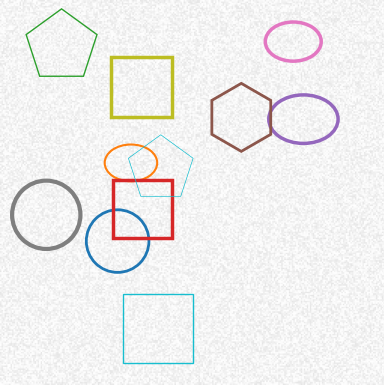[{"shape": "circle", "thickness": 2, "radius": 0.41, "center": [0.306, 0.374]}, {"shape": "oval", "thickness": 1.5, "radius": 0.34, "center": [0.34, 0.577]}, {"shape": "pentagon", "thickness": 1, "radius": 0.48, "center": [0.16, 0.88]}, {"shape": "square", "thickness": 2.5, "radius": 0.38, "center": [0.37, 0.457]}, {"shape": "oval", "thickness": 2.5, "radius": 0.45, "center": [0.788, 0.69]}, {"shape": "hexagon", "thickness": 2, "radius": 0.44, "center": [0.627, 0.695]}, {"shape": "oval", "thickness": 2.5, "radius": 0.36, "center": [0.762, 0.892]}, {"shape": "circle", "thickness": 3, "radius": 0.44, "center": [0.12, 0.442]}, {"shape": "square", "thickness": 2.5, "radius": 0.39, "center": [0.368, 0.774]}, {"shape": "square", "thickness": 1, "radius": 0.45, "center": [0.411, 0.146]}, {"shape": "pentagon", "thickness": 0.5, "radius": 0.44, "center": [0.418, 0.562]}]